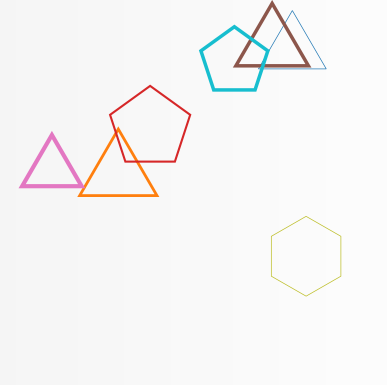[{"shape": "triangle", "thickness": 0.5, "radius": 0.51, "center": [0.754, 0.872]}, {"shape": "triangle", "thickness": 2, "radius": 0.58, "center": [0.305, 0.55]}, {"shape": "pentagon", "thickness": 1.5, "radius": 0.54, "center": [0.387, 0.668]}, {"shape": "triangle", "thickness": 2.5, "radius": 0.54, "center": [0.702, 0.883]}, {"shape": "triangle", "thickness": 3, "radius": 0.44, "center": [0.134, 0.561]}, {"shape": "hexagon", "thickness": 0.5, "radius": 0.52, "center": [0.79, 0.334]}, {"shape": "pentagon", "thickness": 2.5, "radius": 0.45, "center": [0.605, 0.84]}]